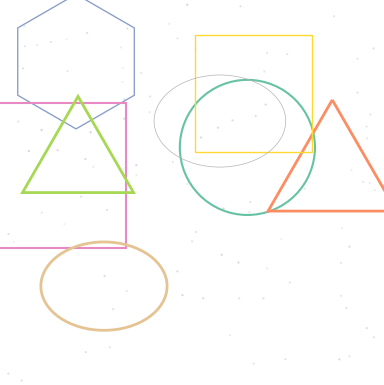[{"shape": "circle", "thickness": 1.5, "radius": 0.88, "center": [0.643, 0.617]}, {"shape": "triangle", "thickness": 2, "radius": 0.96, "center": [0.863, 0.548]}, {"shape": "hexagon", "thickness": 1, "radius": 0.87, "center": [0.197, 0.84]}, {"shape": "square", "thickness": 1.5, "radius": 0.94, "center": [0.14, 0.545]}, {"shape": "triangle", "thickness": 2, "radius": 0.83, "center": [0.203, 0.583]}, {"shape": "square", "thickness": 1, "radius": 0.76, "center": [0.659, 0.757]}, {"shape": "oval", "thickness": 2, "radius": 0.82, "center": [0.27, 0.257]}, {"shape": "oval", "thickness": 0.5, "radius": 0.85, "center": [0.571, 0.686]}]